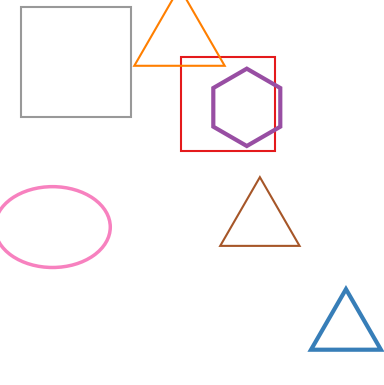[{"shape": "square", "thickness": 1.5, "radius": 0.61, "center": [0.592, 0.73]}, {"shape": "triangle", "thickness": 3, "radius": 0.52, "center": [0.899, 0.144]}, {"shape": "hexagon", "thickness": 3, "radius": 0.5, "center": [0.641, 0.721]}, {"shape": "triangle", "thickness": 1.5, "radius": 0.68, "center": [0.466, 0.897]}, {"shape": "triangle", "thickness": 1.5, "radius": 0.59, "center": [0.675, 0.421]}, {"shape": "oval", "thickness": 2.5, "radius": 0.75, "center": [0.136, 0.41]}, {"shape": "square", "thickness": 1.5, "radius": 0.71, "center": [0.197, 0.839]}]